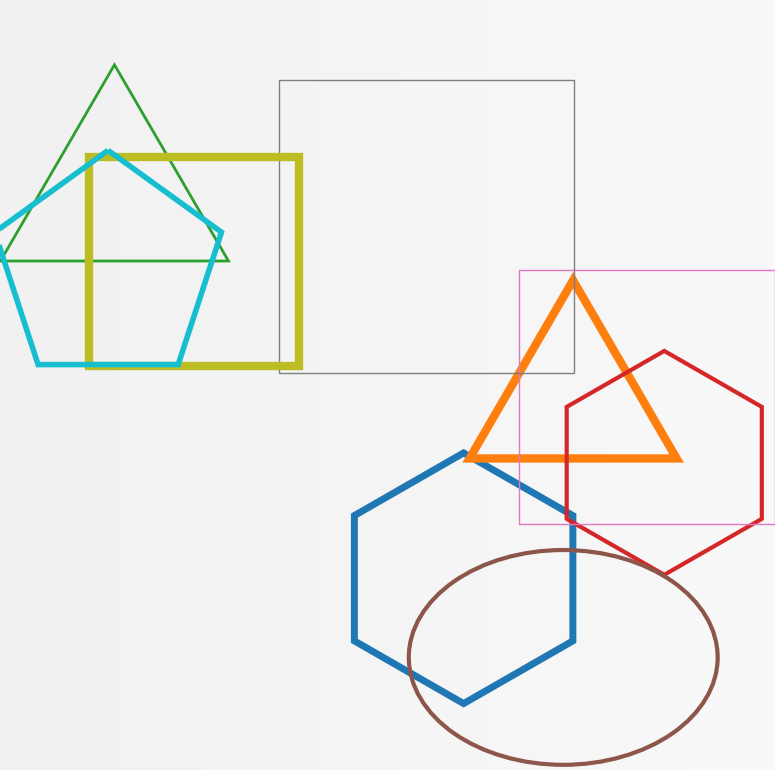[{"shape": "hexagon", "thickness": 2.5, "radius": 0.81, "center": [0.598, 0.249]}, {"shape": "triangle", "thickness": 3, "radius": 0.77, "center": [0.739, 0.482]}, {"shape": "triangle", "thickness": 1, "radius": 0.85, "center": [0.148, 0.746]}, {"shape": "hexagon", "thickness": 1.5, "radius": 0.73, "center": [0.857, 0.399]}, {"shape": "oval", "thickness": 1.5, "radius": 1.0, "center": [0.727, 0.146]}, {"shape": "square", "thickness": 0.5, "radius": 0.82, "center": [0.835, 0.485]}, {"shape": "square", "thickness": 0.5, "radius": 0.95, "center": [0.55, 0.706]}, {"shape": "square", "thickness": 3, "radius": 0.68, "center": [0.25, 0.661]}, {"shape": "pentagon", "thickness": 2, "radius": 0.77, "center": [0.14, 0.651]}]